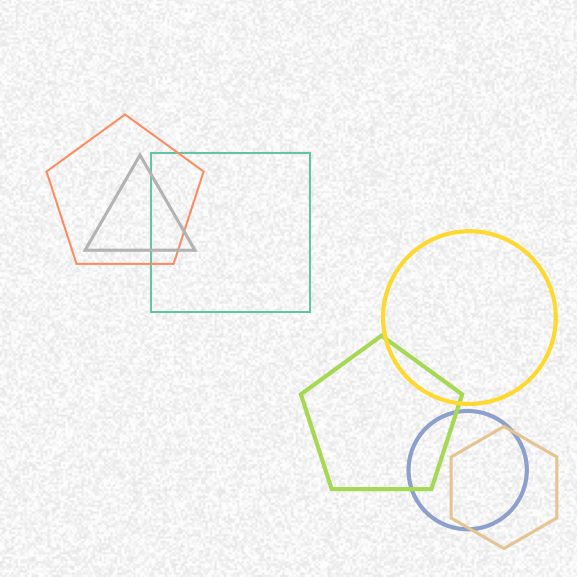[{"shape": "square", "thickness": 1, "radius": 0.69, "center": [0.399, 0.597]}, {"shape": "pentagon", "thickness": 1, "radius": 0.71, "center": [0.217, 0.658]}, {"shape": "circle", "thickness": 2, "radius": 0.51, "center": [0.81, 0.185]}, {"shape": "pentagon", "thickness": 2, "radius": 0.73, "center": [0.661, 0.271]}, {"shape": "circle", "thickness": 2, "radius": 0.75, "center": [0.813, 0.449]}, {"shape": "hexagon", "thickness": 1.5, "radius": 0.53, "center": [0.873, 0.155]}, {"shape": "triangle", "thickness": 1.5, "radius": 0.55, "center": [0.242, 0.621]}]